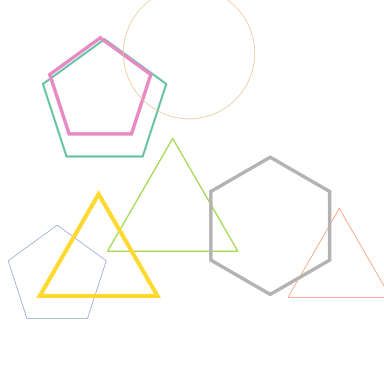[{"shape": "pentagon", "thickness": 1.5, "radius": 0.84, "center": [0.272, 0.73]}, {"shape": "triangle", "thickness": 0.5, "radius": 0.77, "center": [0.881, 0.305]}, {"shape": "pentagon", "thickness": 0.5, "radius": 0.67, "center": [0.149, 0.281]}, {"shape": "pentagon", "thickness": 2.5, "radius": 0.69, "center": [0.261, 0.764]}, {"shape": "triangle", "thickness": 1, "radius": 0.98, "center": [0.449, 0.445]}, {"shape": "triangle", "thickness": 3, "radius": 0.88, "center": [0.256, 0.32]}, {"shape": "circle", "thickness": 0.5, "radius": 0.85, "center": [0.491, 0.862]}, {"shape": "hexagon", "thickness": 2.5, "radius": 0.89, "center": [0.702, 0.413]}]